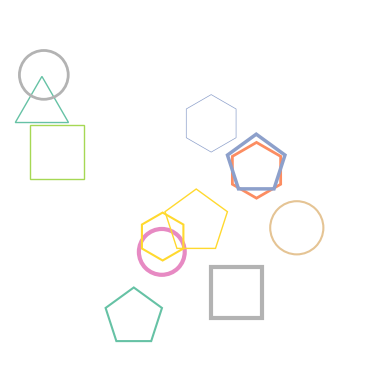[{"shape": "triangle", "thickness": 1, "radius": 0.4, "center": [0.109, 0.722]}, {"shape": "pentagon", "thickness": 1.5, "radius": 0.38, "center": [0.347, 0.176]}, {"shape": "hexagon", "thickness": 2, "radius": 0.36, "center": [0.666, 0.558]}, {"shape": "hexagon", "thickness": 0.5, "radius": 0.37, "center": [0.549, 0.68]}, {"shape": "pentagon", "thickness": 2.5, "radius": 0.39, "center": [0.666, 0.573]}, {"shape": "circle", "thickness": 3, "radius": 0.3, "center": [0.42, 0.346]}, {"shape": "square", "thickness": 1, "radius": 0.35, "center": [0.149, 0.606]}, {"shape": "pentagon", "thickness": 1, "radius": 0.43, "center": [0.51, 0.424]}, {"shape": "hexagon", "thickness": 1.5, "radius": 0.31, "center": [0.422, 0.386]}, {"shape": "circle", "thickness": 1.5, "radius": 0.35, "center": [0.771, 0.408]}, {"shape": "square", "thickness": 3, "radius": 0.33, "center": [0.614, 0.241]}, {"shape": "circle", "thickness": 2, "radius": 0.32, "center": [0.114, 0.805]}]